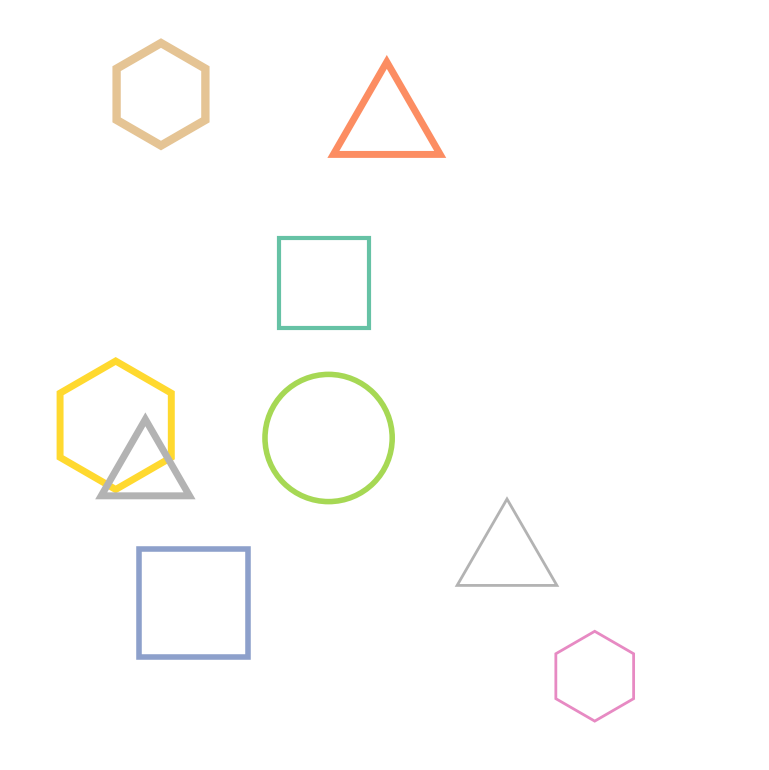[{"shape": "square", "thickness": 1.5, "radius": 0.29, "center": [0.421, 0.633]}, {"shape": "triangle", "thickness": 2.5, "radius": 0.4, "center": [0.502, 0.84]}, {"shape": "square", "thickness": 2, "radius": 0.35, "center": [0.251, 0.217]}, {"shape": "hexagon", "thickness": 1, "radius": 0.29, "center": [0.772, 0.122]}, {"shape": "circle", "thickness": 2, "radius": 0.41, "center": [0.427, 0.431]}, {"shape": "hexagon", "thickness": 2.5, "radius": 0.42, "center": [0.15, 0.448]}, {"shape": "hexagon", "thickness": 3, "radius": 0.33, "center": [0.209, 0.878]}, {"shape": "triangle", "thickness": 1, "radius": 0.37, "center": [0.658, 0.277]}, {"shape": "triangle", "thickness": 2.5, "radius": 0.33, "center": [0.189, 0.389]}]